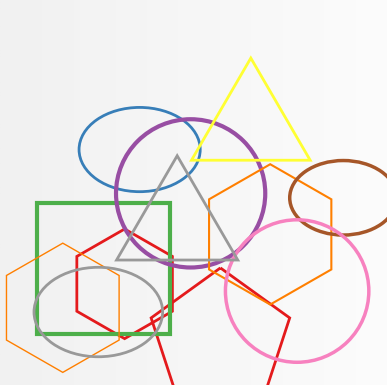[{"shape": "hexagon", "thickness": 2, "radius": 0.71, "center": [0.322, 0.263]}, {"shape": "pentagon", "thickness": 2, "radius": 0.94, "center": [0.569, 0.116]}, {"shape": "oval", "thickness": 2, "radius": 0.78, "center": [0.36, 0.612]}, {"shape": "square", "thickness": 3, "radius": 0.85, "center": [0.267, 0.303]}, {"shape": "circle", "thickness": 3, "radius": 0.96, "center": [0.492, 0.498]}, {"shape": "hexagon", "thickness": 1, "radius": 0.84, "center": [0.162, 0.201]}, {"shape": "hexagon", "thickness": 1.5, "radius": 0.91, "center": [0.697, 0.391]}, {"shape": "triangle", "thickness": 2, "radius": 0.88, "center": [0.647, 0.672]}, {"shape": "oval", "thickness": 2.5, "radius": 0.69, "center": [0.886, 0.486]}, {"shape": "circle", "thickness": 2.5, "radius": 0.93, "center": [0.767, 0.244]}, {"shape": "triangle", "thickness": 2, "radius": 0.9, "center": [0.457, 0.415]}, {"shape": "oval", "thickness": 2, "radius": 0.83, "center": [0.254, 0.19]}]